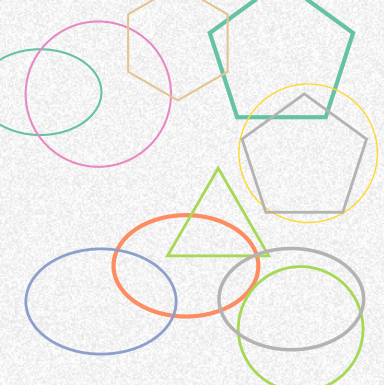[{"shape": "pentagon", "thickness": 3, "radius": 0.98, "center": [0.731, 0.854]}, {"shape": "oval", "thickness": 1.5, "radius": 0.8, "center": [0.104, 0.761]}, {"shape": "oval", "thickness": 3, "radius": 0.94, "center": [0.483, 0.309]}, {"shape": "oval", "thickness": 2, "radius": 0.98, "center": [0.262, 0.217]}, {"shape": "circle", "thickness": 1.5, "radius": 0.94, "center": [0.255, 0.755]}, {"shape": "circle", "thickness": 2, "radius": 0.81, "center": [0.781, 0.146]}, {"shape": "triangle", "thickness": 2, "radius": 0.76, "center": [0.567, 0.411]}, {"shape": "circle", "thickness": 1, "radius": 0.9, "center": [0.8, 0.602]}, {"shape": "hexagon", "thickness": 1.5, "radius": 0.75, "center": [0.462, 0.888]}, {"shape": "pentagon", "thickness": 2, "radius": 0.85, "center": [0.79, 0.586]}, {"shape": "oval", "thickness": 2.5, "radius": 0.94, "center": [0.757, 0.223]}]